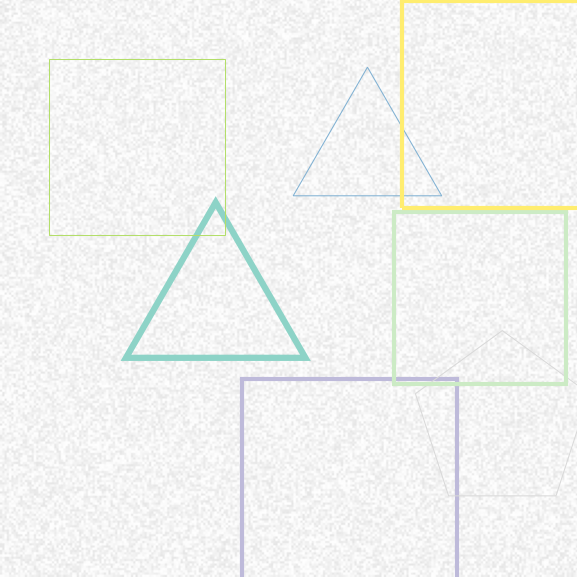[{"shape": "triangle", "thickness": 3, "radius": 0.9, "center": [0.373, 0.469]}, {"shape": "square", "thickness": 2, "radius": 0.93, "center": [0.605, 0.157]}, {"shape": "triangle", "thickness": 0.5, "radius": 0.74, "center": [0.636, 0.734]}, {"shape": "square", "thickness": 0.5, "radius": 0.76, "center": [0.237, 0.745]}, {"shape": "pentagon", "thickness": 0.5, "radius": 0.79, "center": [0.87, 0.268]}, {"shape": "square", "thickness": 2, "radius": 0.74, "center": [0.831, 0.483]}, {"shape": "square", "thickness": 2, "radius": 0.9, "center": [0.876, 0.818]}]